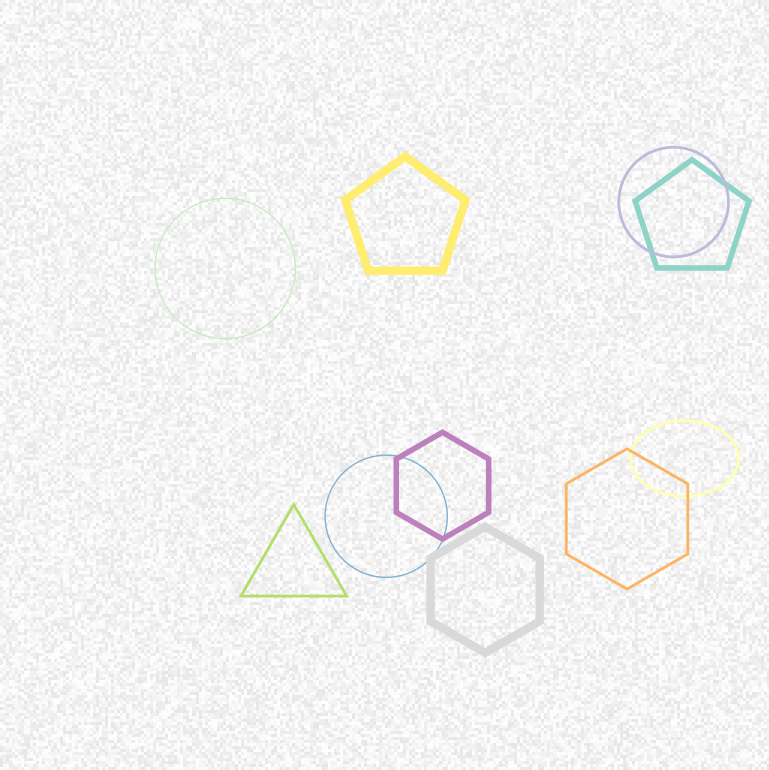[{"shape": "pentagon", "thickness": 2, "radius": 0.39, "center": [0.899, 0.715]}, {"shape": "oval", "thickness": 1, "radius": 0.35, "center": [0.889, 0.405]}, {"shape": "circle", "thickness": 1, "radius": 0.36, "center": [0.875, 0.738]}, {"shape": "circle", "thickness": 0.5, "radius": 0.4, "center": [0.502, 0.33]}, {"shape": "hexagon", "thickness": 1, "radius": 0.46, "center": [0.814, 0.326]}, {"shape": "triangle", "thickness": 1, "radius": 0.4, "center": [0.382, 0.266]}, {"shape": "hexagon", "thickness": 3, "radius": 0.41, "center": [0.63, 0.234]}, {"shape": "hexagon", "thickness": 2, "radius": 0.35, "center": [0.575, 0.369]}, {"shape": "circle", "thickness": 0.5, "radius": 0.46, "center": [0.292, 0.651]}, {"shape": "pentagon", "thickness": 3, "radius": 0.41, "center": [0.526, 0.715]}]